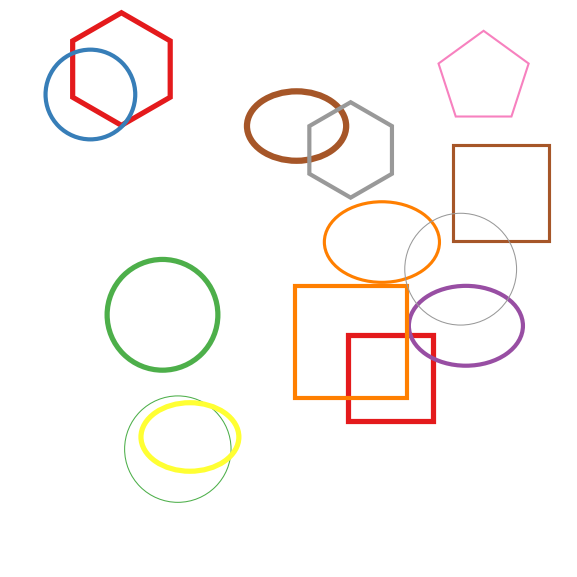[{"shape": "hexagon", "thickness": 2.5, "radius": 0.49, "center": [0.21, 0.88]}, {"shape": "square", "thickness": 2.5, "radius": 0.37, "center": [0.676, 0.344]}, {"shape": "circle", "thickness": 2, "radius": 0.39, "center": [0.157, 0.835]}, {"shape": "circle", "thickness": 2.5, "radius": 0.48, "center": [0.281, 0.454]}, {"shape": "circle", "thickness": 0.5, "radius": 0.46, "center": [0.308, 0.221]}, {"shape": "oval", "thickness": 2, "radius": 0.49, "center": [0.807, 0.435]}, {"shape": "square", "thickness": 2, "radius": 0.48, "center": [0.608, 0.407]}, {"shape": "oval", "thickness": 1.5, "radius": 0.5, "center": [0.661, 0.58]}, {"shape": "oval", "thickness": 2.5, "radius": 0.42, "center": [0.329, 0.242]}, {"shape": "oval", "thickness": 3, "radius": 0.43, "center": [0.514, 0.781]}, {"shape": "square", "thickness": 1.5, "radius": 0.42, "center": [0.867, 0.664]}, {"shape": "pentagon", "thickness": 1, "radius": 0.41, "center": [0.837, 0.864]}, {"shape": "circle", "thickness": 0.5, "radius": 0.48, "center": [0.798, 0.533]}, {"shape": "hexagon", "thickness": 2, "radius": 0.41, "center": [0.607, 0.74]}]